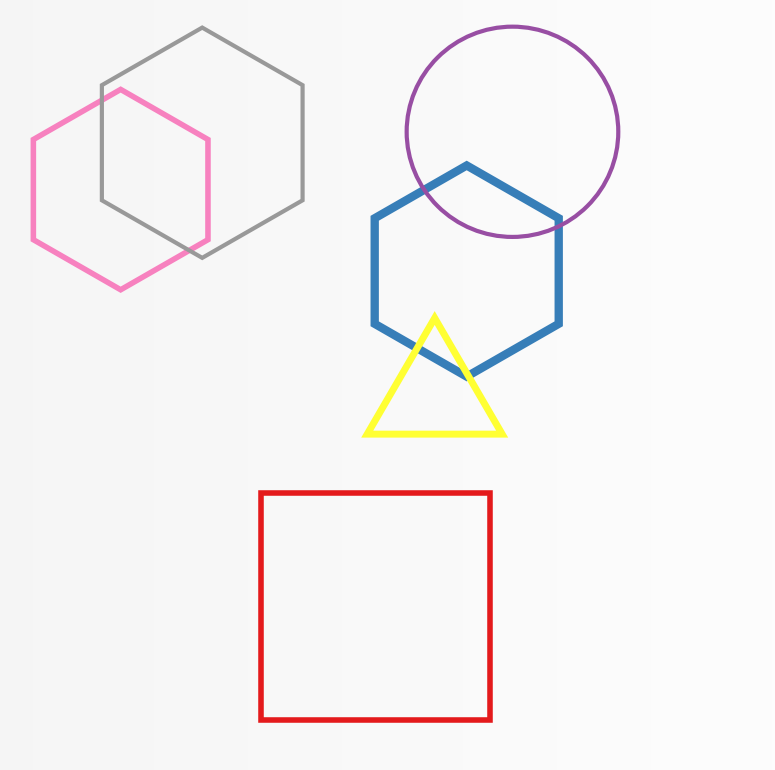[{"shape": "square", "thickness": 2, "radius": 0.74, "center": [0.485, 0.212]}, {"shape": "hexagon", "thickness": 3, "radius": 0.69, "center": [0.602, 0.648]}, {"shape": "circle", "thickness": 1.5, "radius": 0.68, "center": [0.661, 0.829]}, {"shape": "triangle", "thickness": 2.5, "radius": 0.5, "center": [0.561, 0.486]}, {"shape": "hexagon", "thickness": 2, "radius": 0.65, "center": [0.156, 0.754]}, {"shape": "hexagon", "thickness": 1.5, "radius": 0.75, "center": [0.261, 0.815]}]